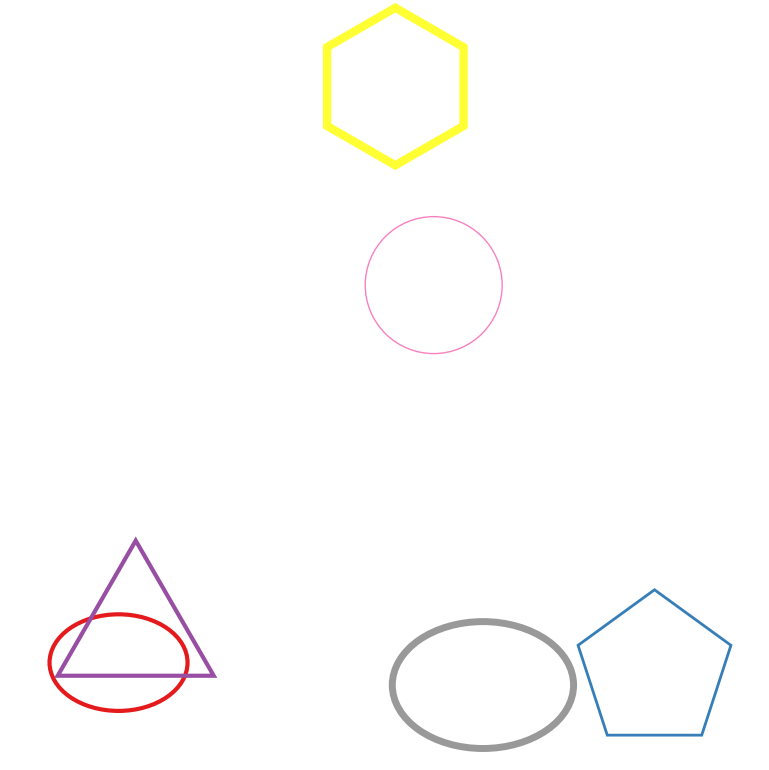[{"shape": "oval", "thickness": 1.5, "radius": 0.45, "center": [0.154, 0.139]}, {"shape": "pentagon", "thickness": 1, "radius": 0.52, "center": [0.85, 0.13]}, {"shape": "triangle", "thickness": 1.5, "radius": 0.58, "center": [0.176, 0.181]}, {"shape": "hexagon", "thickness": 3, "radius": 0.51, "center": [0.513, 0.888]}, {"shape": "circle", "thickness": 0.5, "radius": 0.44, "center": [0.563, 0.63]}, {"shape": "oval", "thickness": 2.5, "radius": 0.59, "center": [0.627, 0.11]}]